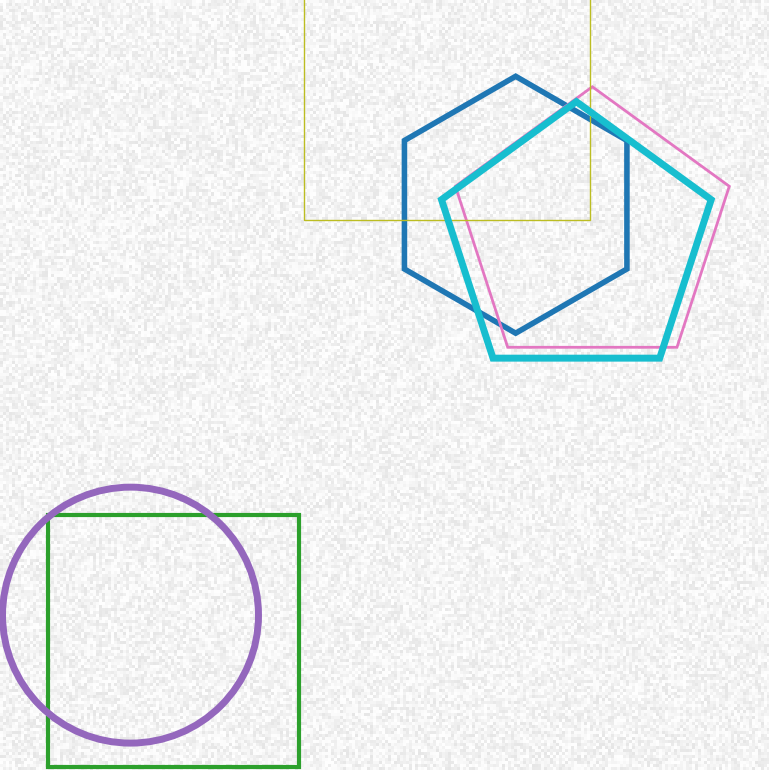[{"shape": "hexagon", "thickness": 2, "radius": 0.83, "center": [0.67, 0.734]}, {"shape": "square", "thickness": 1.5, "radius": 0.82, "center": [0.225, 0.168]}, {"shape": "circle", "thickness": 2.5, "radius": 0.83, "center": [0.169, 0.201]}, {"shape": "pentagon", "thickness": 1, "radius": 0.94, "center": [0.769, 0.7]}, {"shape": "square", "thickness": 0.5, "radius": 0.93, "center": [0.581, 0.9]}, {"shape": "pentagon", "thickness": 2.5, "radius": 0.92, "center": [0.749, 0.684]}]